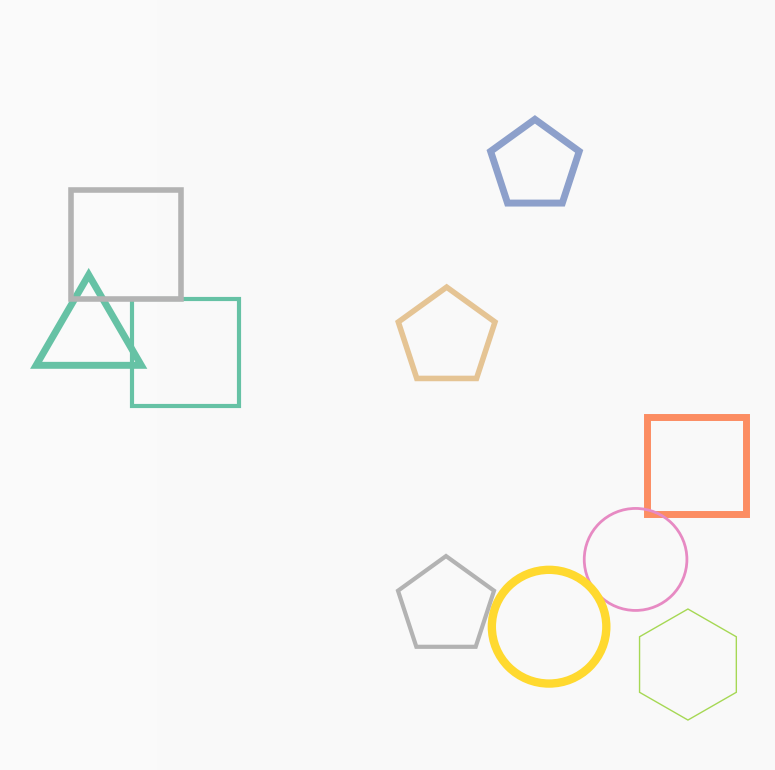[{"shape": "triangle", "thickness": 2.5, "radius": 0.39, "center": [0.114, 0.565]}, {"shape": "square", "thickness": 1.5, "radius": 0.34, "center": [0.239, 0.542]}, {"shape": "square", "thickness": 2.5, "radius": 0.32, "center": [0.899, 0.396]}, {"shape": "pentagon", "thickness": 2.5, "radius": 0.3, "center": [0.69, 0.785]}, {"shape": "circle", "thickness": 1, "radius": 0.33, "center": [0.82, 0.273]}, {"shape": "hexagon", "thickness": 0.5, "radius": 0.36, "center": [0.888, 0.137]}, {"shape": "circle", "thickness": 3, "radius": 0.37, "center": [0.709, 0.186]}, {"shape": "pentagon", "thickness": 2, "radius": 0.33, "center": [0.576, 0.562]}, {"shape": "square", "thickness": 2, "radius": 0.35, "center": [0.162, 0.682]}, {"shape": "pentagon", "thickness": 1.5, "radius": 0.33, "center": [0.576, 0.213]}]